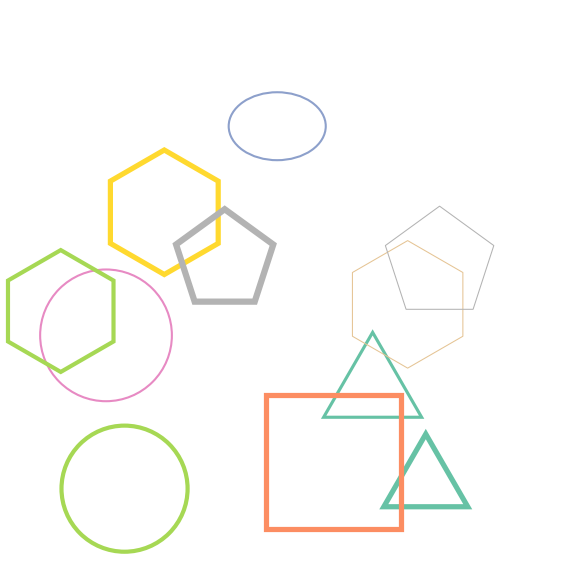[{"shape": "triangle", "thickness": 2.5, "radius": 0.42, "center": [0.737, 0.164]}, {"shape": "triangle", "thickness": 1.5, "radius": 0.49, "center": [0.645, 0.326]}, {"shape": "square", "thickness": 2.5, "radius": 0.58, "center": [0.578, 0.199]}, {"shape": "oval", "thickness": 1, "radius": 0.42, "center": [0.48, 0.781]}, {"shape": "circle", "thickness": 1, "radius": 0.57, "center": [0.184, 0.418]}, {"shape": "circle", "thickness": 2, "radius": 0.55, "center": [0.216, 0.153]}, {"shape": "hexagon", "thickness": 2, "radius": 0.53, "center": [0.105, 0.461]}, {"shape": "hexagon", "thickness": 2.5, "radius": 0.54, "center": [0.285, 0.632]}, {"shape": "hexagon", "thickness": 0.5, "radius": 0.55, "center": [0.706, 0.472]}, {"shape": "pentagon", "thickness": 3, "radius": 0.44, "center": [0.389, 0.548]}, {"shape": "pentagon", "thickness": 0.5, "radius": 0.49, "center": [0.761, 0.543]}]